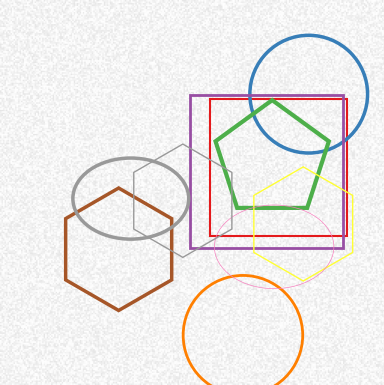[{"shape": "square", "thickness": 1.5, "radius": 0.89, "center": [0.723, 0.564]}, {"shape": "circle", "thickness": 2.5, "radius": 0.76, "center": [0.802, 0.755]}, {"shape": "pentagon", "thickness": 3, "radius": 0.77, "center": [0.707, 0.585]}, {"shape": "square", "thickness": 2, "radius": 1.0, "center": [0.693, 0.555]}, {"shape": "circle", "thickness": 2, "radius": 0.78, "center": [0.631, 0.129]}, {"shape": "hexagon", "thickness": 1, "radius": 0.74, "center": [0.788, 0.418]}, {"shape": "hexagon", "thickness": 2.5, "radius": 0.8, "center": [0.308, 0.353]}, {"shape": "oval", "thickness": 0.5, "radius": 0.78, "center": [0.712, 0.359]}, {"shape": "oval", "thickness": 2.5, "radius": 0.75, "center": [0.34, 0.484]}, {"shape": "hexagon", "thickness": 1, "radius": 0.74, "center": [0.475, 0.479]}]